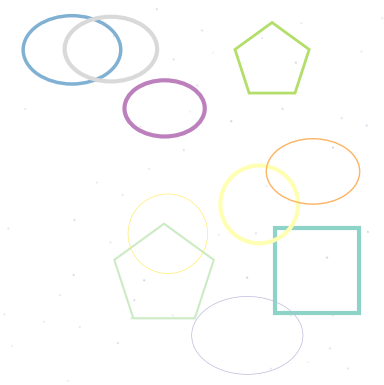[{"shape": "square", "thickness": 3, "radius": 0.55, "center": [0.823, 0.298]}, {"shape": "circle", "thickness": 3, "radius": 0.51, "center": [0.673, 0.469]}, {"shape": "oval", "thickness": 0.5, "radius": 0.72, "center": [0.642, 0.129]}, {"shape": "oval", "thickness": 2.5, "radius": 0.63, "center": [0.187, 0.871]}, {"shape": "oval", "thickness": 1, "radius": 0.61, "center": [0.813, 0.555]}, {"shape": "pentagon", "thickness": 2, "radius": 0.51, "center": [0.707, 0.84]}, {"shape": "oval", "thickness": 3, "radius": 0.6, "center": [0.288, 0.873]}, {"shape": "oval", "thickness": 3, "radius": 0.52, "center": [0.428, 0.718]}, {"shape": "pentagon", "thickness": 1.5, "radius": 0.68, "center": [0.426, 0.283]}, {"shape": "circle", "thickness": 0.5, "radius": 0.52, "center": [0.436, 0.393]}]